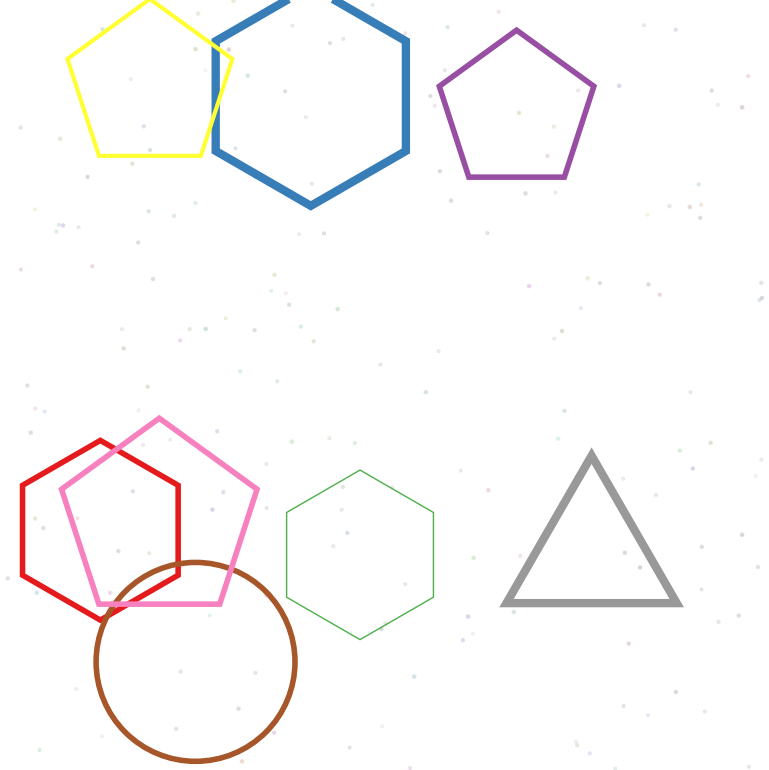[{"shape": "hexagon", "thickness": 2, "radius": 0.58, "center": [0.13, 0.311]}, {"shape": "hexagon", "thickness": 3, "radius": 0.71, "center": [0.404, 0.875]}, {"shape": "hexagon", "thickness": 0.5, "radius": 0.55, "center": [0.468, 0.279]}, {"shape": "pentagon", "thickness": 2, "radius": 0.53, "center": [0.671, 0.855]}, {"shape": "pentagon", "thickness": 1.5, "radius": 0.56, "center": [0.195, 0.889]}, {"shape": "circle", "thickness": 2, "radius": 0.65, "center": [0.254, 0.14]}, {"shape": "pentagon", "thickness": 2, "radius": 0.67, "center": [0.207, 0.323]}, {"shape": "triangle", "thickness": 3, "radius": 0.64, "center": [0.768, 0.281]}]